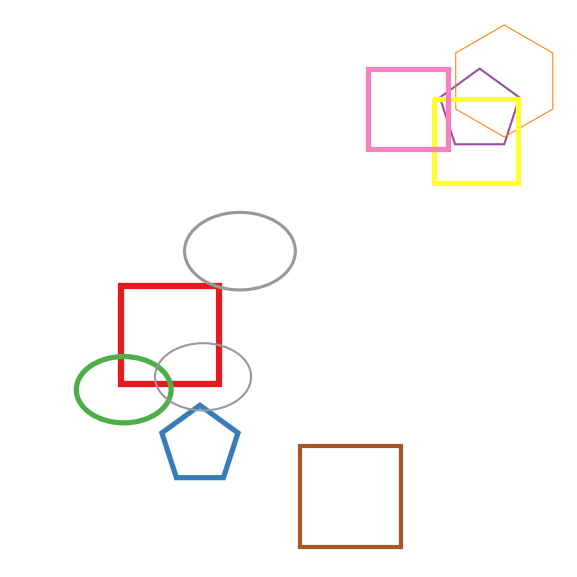[{"shape": "square", "thickness": 3, "radius": 0.42, "center": [0.295, 0.419]}, {"shape": "pentagon", "thickness": 2.5, "radius": 0.35, "center": [0.346, 0.228]}, {"shape": "oval", "thickness": 2.5, "radius": 0.41, "center": [0.214, 0.324]}, {"shape": "pentagon", "thickness": 1, "radius": 0.36, "center": [0.831, 0.808]}, {"shape": "hexagon", "thickness": 0.5, "radius": 0.48, "center": [0.873, 0.859]}, {"shape": "square", "thickness": 2.5, "radius": 0.36, "center": [0.824, 0.755]}, {"shape": "square", "thickness": 2, "radius": 0.44, "center": [0.607, 0.14]}, {"shape": "square", "thickness": 2.5, "radius": 0.35, "center": [0.707, 0.811]}, {"shape": "oval", "thickness": 1, "radius": 0.42, "center": [0.352, 0.347]}, {"shape": "oval", "thickness": 1.5, "radius": 0.48, "center": [0.415, 0.564]}]